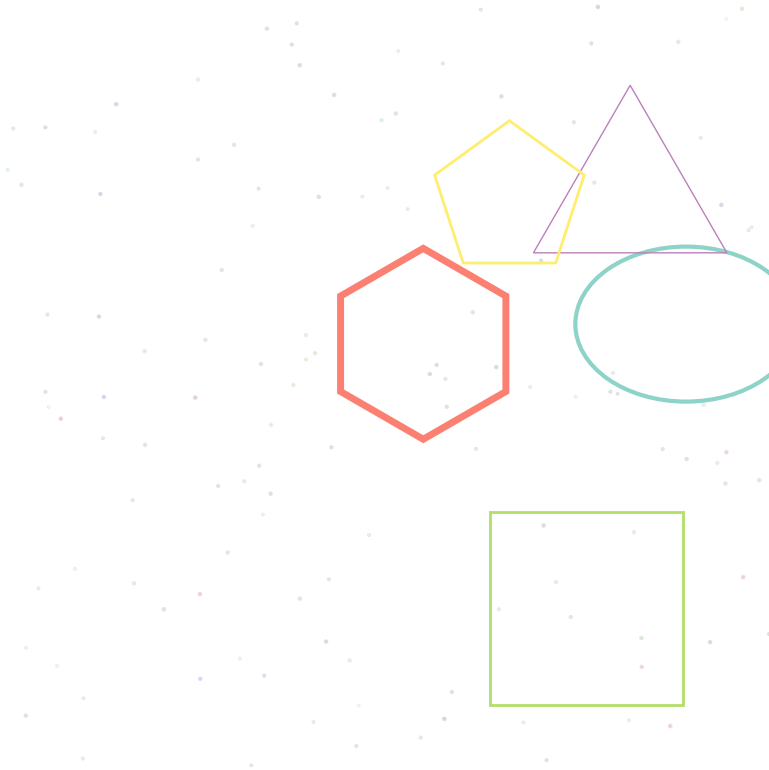[{"shape": "oval", "thickness": 1.5, "radius": 0.72, "center": [0.891, 0.579]}, {"shape": "hexagon", "thickness": 2.5, "radius": 0.62, "center": [0.55, 0.554]}, {"shape": "square", "thickness": 1, "radius": 0.63, "center": [0.761, 0.21]}, {"shape": "triangle", "thickness": 0.5, "radius": 0.73, "center": [0.818, 0.744]}, {"shape": "pentagon", "thickness": 1, "radius": 0.51, "center": [0.662, 0.741]}]